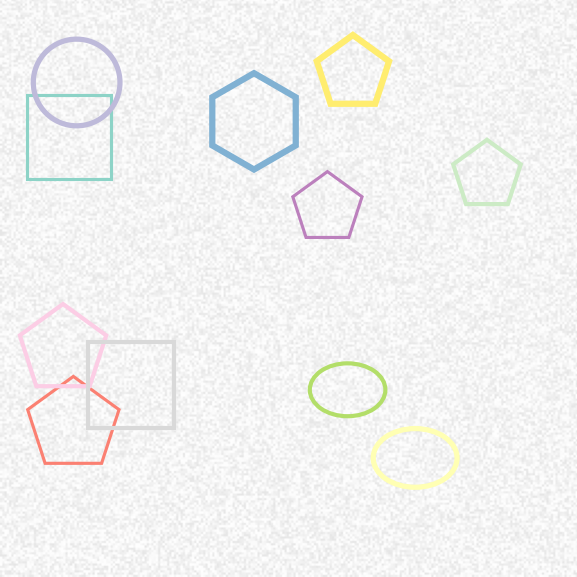[{"shape": "square", "thickness": 1.5, "radius": 0.37, "center": [0.12, 0.762]}, {"shape": "oval", "thickness": 2.5, "radius": 0.36, "center": [0.719, 0.206]}, {"shape": "circle", "thickness": 2.5, "radius": 0.38, "center": [0.133, 0.856]}, {"shape": "pentagon", "thickness": 1.5, "radius": 0.42, "center": [0.127, 0.264]}, {"shape": "hexagon", "thickness": 3, "radius": 0.42, "center": [0.44, 0.789]}, {"shape": "oval", "thickness": 2, "radius": 0.33, "center": [0.602, 0.324]}, {"shape": "pentagon", "thickness": 2, "radius": 0.39, "center": [0.109, 0.394]}, {"shape": "square", "thickness": 2, "radius": 0.37, "center": [0.227, 0.332]}, {"shape": "pentagon", "thickness": 1.5, "radius": 0.32, "center": [0.567, 0.639]}, {"shape": "pentagon", "thickness": 2, "radius": 0.31, "center": [0.843, 0.696]}, {"shape": "pentagon", "thickness": 3, "radius": 0.33, "center": [0.611, 0.873]}]